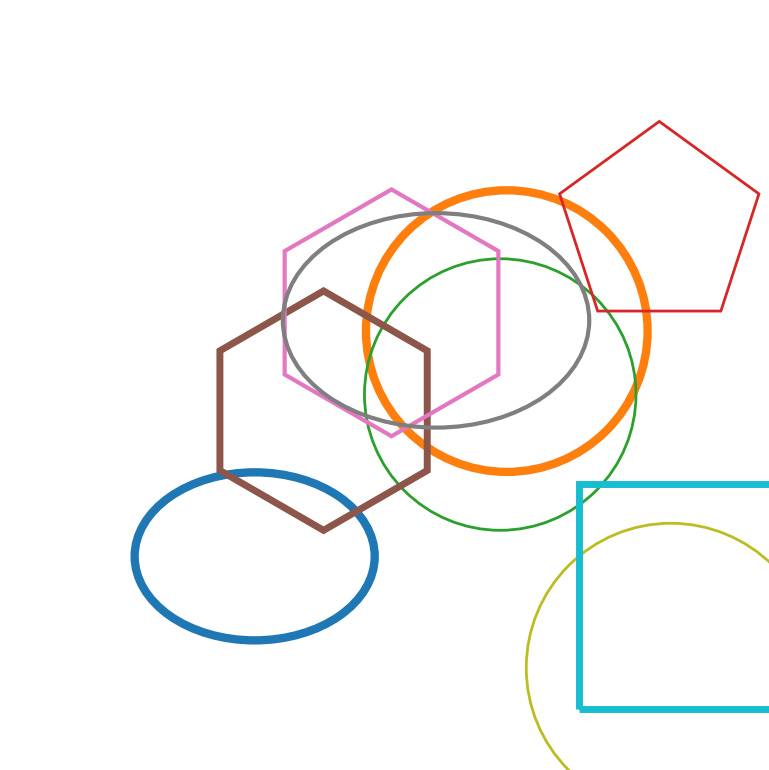[{"shape": "oval", "thickness": 3, "radius": 0.78, "center": [0.331, 0.277]}, {"shape": "circle", "thickness": 3, "radius": 0.91, "center": [0.658, 0.57]}, {"shape": "circle", "thickness": 1, "radius": 0.88, "center": [0.65, 0.488]}, {"shape": "pentagon", "thickness": 1, "radius": 0.68, "center": [0.856, 0.706]}, {"shape": "hexagon", "thickness": 2.5, "radius": 0.78, "center": [0.42, 0.467]}, {"shape": "hexagon", "thickness": 1.5, "radius": 0.8, "center": [0.508, 0.594]}, {"shape": "oval", "thickness": 1.5, "radius": 0.99, "center": [0.566, 0.584]}, {"shape": "circle", "thickness": 1, "radius": 0.94, "center": [0.871, 0.133]}, {"shape": "square", "thickness": 2.5, "radius": 0.73, "center": [0.899, 0.225]}]